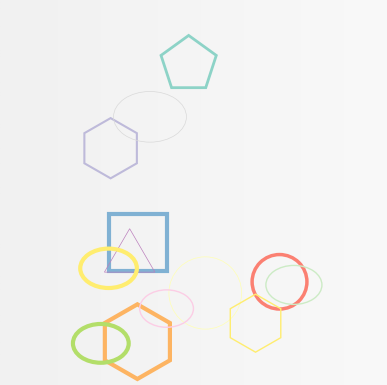[{"shape": "pentagon", "thickness": 2, "radius": 0.37, "center": [0.487, 0.833]}, {"shape": "circle", "thickness": 0.5, "radius": 0.47, "center": [0.53, 0.239]}, {"shape": "hexagon", "thickness": 1.5, "radius": 0.39, "center": [0.285, 0.615]}, {"shape": "circle", "thickness": 2.5, "radius": 0.35, "center": [0.721, 0.268]}, {"shape": "square", "thickness": 3, "radius": 0.37, "center": [0.356, 0.37]}, {"shape": "hexagon", "thickness": 3, "radius": 0.48, "center": [0.355, 0.113]}, {"shape": "oval", "thickness": 3, "radius": 0.36, "center": [0.26, 0.108]}, {"shape": "oval", "thickness": 1, "radius": 0.35, "center": [0.43, 0.199]}, {"shape": "oval", "thickness": 0.5, "radius": 0.47, "center": [0.387, 0.697]}, {"shape": "triangle", "thickness": 0.5, "radius": 0.38, "center": [0.335, 0.331]}, {"shape": "oval", "thickness": 1, "radius": 0.36, "center": [0.758, 0.26]}, {"shape": "oval", "thickness": 3, "radius": 0.37, "center": [0.28, 0.303]}, {"shape": "hexagon", "thickness": 1, "radius": 0.38, "center": [0.659, 0.161]}]